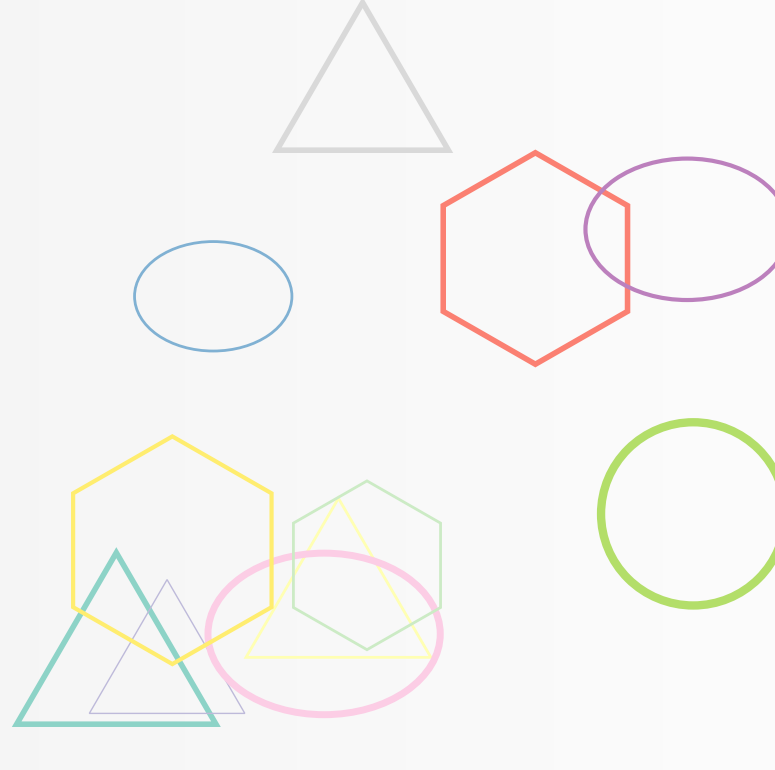[{"shape": "triangle", "thickness": 2, "radius": 0.74, "center": [0.15, 0.134]}, {"shape": "triangle", "thickness": 1, "radius": 0.69, "center": [0.437, 0.215]}, {"shape": "triangle", "thickness": 0.5, "radius": 0.58, "center": [0.216, 0.131]}, {"shape": "hexagon", "thickness": 2, "radius": 0.69, "center": [0.691, 0.664]}, {"shape": "oval", "thickness": 1, "radius": 0.51, "center": [0.275, 0.615]}, {"shape": "circle", "thickness": 3, "radius": 0.59, "center": [0.895, 0.333]}, {"shape": "oval", "thickness": 2.5, "radius": 0.75, "center": [0.418, 0.177]}, {"shape": "triangle", "thickness": 2, "radius": 0.64, "center": [0.468, 0.869]}, {"shape": "oval", "thickness": 1.5, "radius": 0.66, "center": [0.887, 0.702]}, {"shape": "hexagon", "thickness": 1, "radius": 0.55, "center": [0.474, 0.266]}, {"shape": "hexagon", "thickness": 1.5, "radius": 0.74, "center": [0.222, 0.285]}]